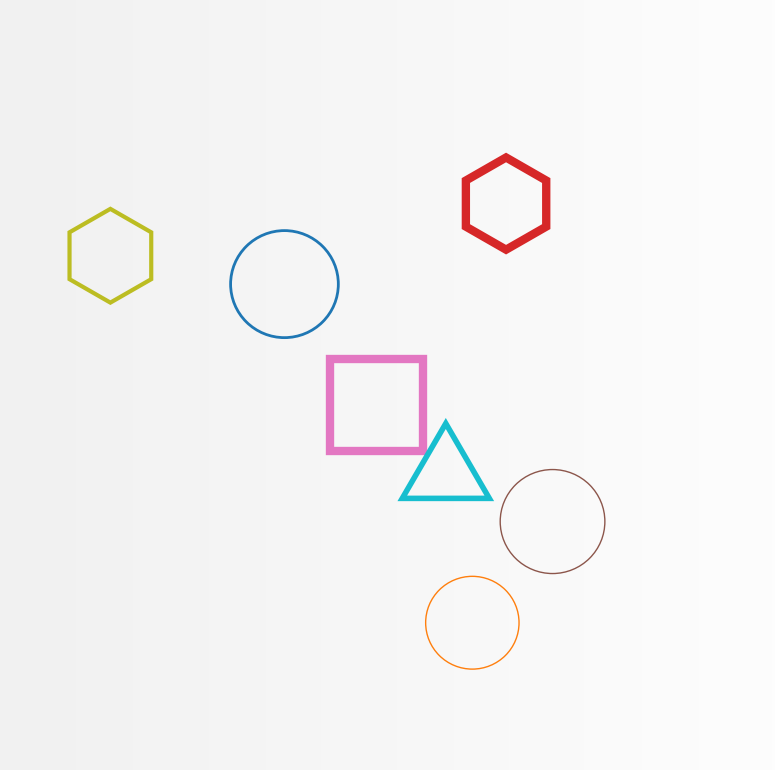[{"shape": "circle", "thickness": 1, "radius": 0.35, "center": [0.367, 0.631]}, {"shape": "circle", "thickness": 0.5, "radius": 0.3, "center": [0.609, 0.191]}, {"shape": "hexagon", "thickness": 3, "radius": 0.3, "center": [0.653, 0.736]}, {"shape": "circle", "thickness": 0.5, "radius": 0.34, "center": [0.713, 0.323]}, {"shape": "square", "thickness": 3, "radius": 0.3, "center": [0.486, 0.474]}, {"shape": "hexagon", "thickness": 1.5, "radius": 0.3, "center": [0.142, 0.668]}, {"shape": "triangle", "thickness": 2, "radius": 0.32, "center": [0.575, 0.385]}]